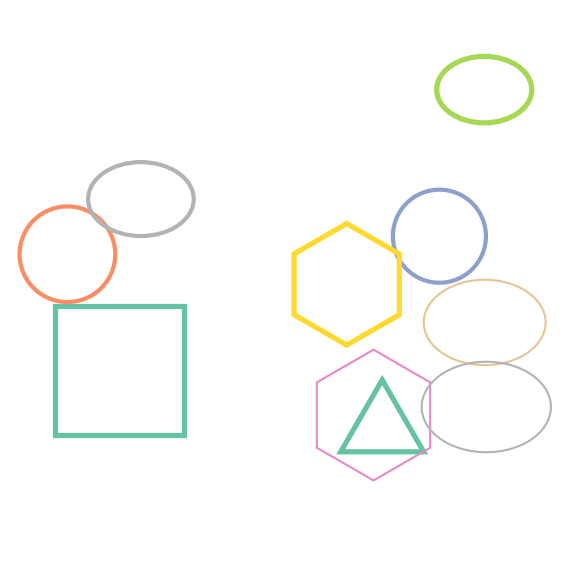[{"shape": "triangle", "thickness": 2.5, "radius": 0.41, "center": [0.662, 0.258]}, {"shape": "square", "thickness": 2.5, "radius": 0.56, "center": [0.207, 0.358]}, {"shape": "circle", "thickness": 2, "radius": 0.41, "center": [0.117, 0.559]}, {"shape": "circle", "thickness": 2, "radius": 0.4, "center": [0.761, 0.59]}, {"shape": "hexagon", "thickness": 1, "radius": 0.57, "center": [0.647, 0.28]}, {"shape": "oval", "thickness": 2.5, "radius": 0.41, "center": [0.838, 0.844]}, {"shape": "hexagon", "thickness": 2.5, "radius": 0.53, "center": [0.6, 0.507]}, {"shape": "oval", "thickness": 1, "radius": 0.53, "center": [0.839, 0.441]}, {"shape": "oval", "thickness": 1, "radius": 0.56, "center": [0.842, 0.294]}, {"shape": "oval", "thickness": 2, "radius": 0.46, "center": [0.244, 0.654]}]